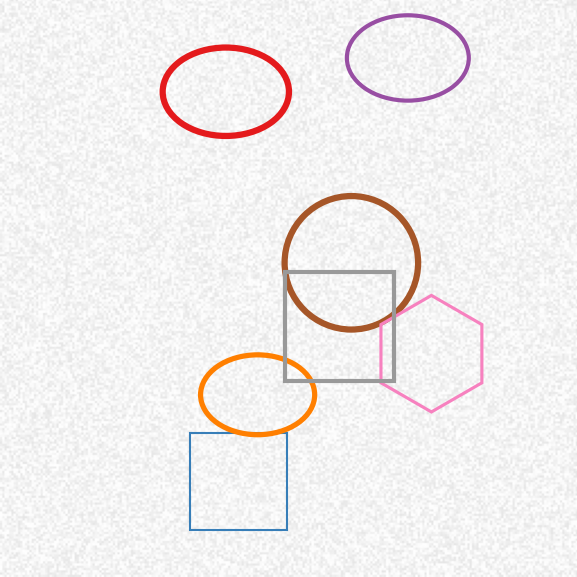[{"shape": "oval", "thickness": 3, "radius": 0.55, "center": [0.391, 0.84]}, {"shape": "square", "thickness": 1, "radius": 0.42, "center": [0.413, 0.166]}, {"shape": "oval", "thickness": 2, "radius": 0.53, "center": [0.706, 0.899]}, {"shape": "oval", "thickness": 2.5, "radius": 0.49, "center": [0.446, 0.316]}, {"shape": "circle", "thickness": 3, "radius": 0.58, "center": [0.608, 0.544]}, {"shape": "hexagon", "thickness": 1.5, "radius": 0.5, "center": [0.747, 0.387]}, {"shape": "square", "thickness": 2, "radius": 0.47, "center": [0.587, 0.433]}]